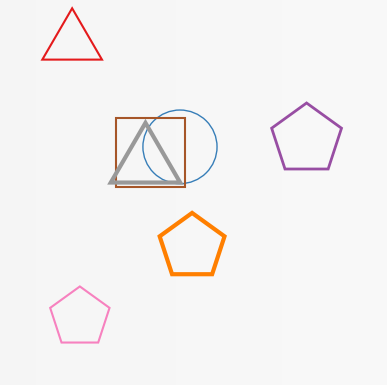[{"shape": "triangle", "thickness": 1.5, "radius": 0.44, "center": [0.186, 0.89]}, {"shape": "circle", "thickness": 1, "radius": 0.48, "center": [0.464, 0.619]}, {"shape": "pentagon", "thickness": 2, "radius": 0.47, "center": [0.791, 0.638]}, {"shape": "pentagon", "thickness": 3, "radius": 0.44, "center": [0.496, 0.359]}, {"shape": "square", "thickness": 1.5, "radius": 0.45, "center": [0.388, 0.604]}, {"shape": "pentagon", "thickness": 1.5, "radius": 0.4, "center": [0.206, 0.175]}, {"shape": "triangle", "thickness": 3, "radius": 0.52, "center": [0.375, 0.578]}]